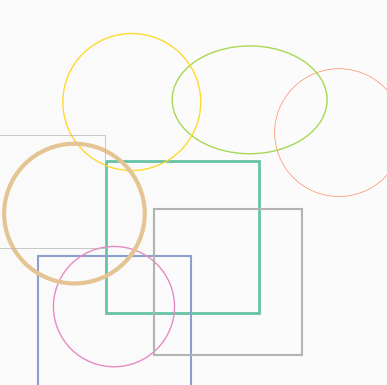[{"shape": "square", "thickness": 2, "radius": 0.99, "center": [0.471, 0.385]}, {"shape": "circle", "thickness": 0.5, "radius": 0.83, "center": [0.875, 0.656]}, {"shape": "square", "thickness": 1.5, "radius": 0.99, "center": [0.296, 0.138]}, {"shape": "circle", "thickness": 1, "radius": 0.78, "center": [0.294, 0.204]}, {"shape": "oval", "thickness": 1, "radius": 1.0, "center": [0.644, 0.741]}, {"shape": "circle", "thickness": 1, "radius": 0.89, "center": [0.34, 0.735]}, {"shape": "circle", "thickness": 3, "radius": 0.91, "center": [0.192, 0.445]}, {"shape": "square", "thickness": 1.5, "radius": 0.95, "center": [0.589, 0.267]}, {"shape": "square", "thickness": 0.5, "radius": 0.73, "center": [0.125, 0.502]}]